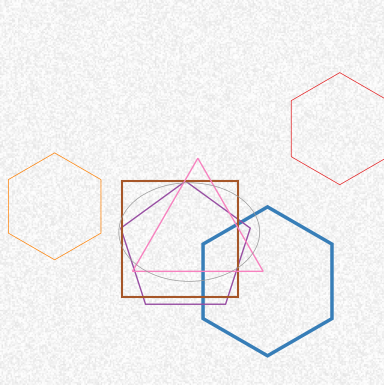[{"shape": "hexagon", "thickness": 0.5, "radius": 0.73, "center": [0.883, 0.666]}, {"shape": "hexagon", "thickness": 2.5, "radius": 0.97, "center": [0.695, 0.269]}, {"shape": "pentagon", "thickness": 1, "radius": 0.88, "center": [0.482, 0.353]}, {"shape": "hexagon", "thickness": 0.5, "radius": 0.69, "center": [0.142, 0.464]}, {"shape": "square", "thickness": 1.5, "radius": 0.76, "center": [0.468, 0.379]}, {"shape": "triangle", "thickness": 1, "radius": 0.98, "center": [0.514, 0.393]}, {"shape": "oval", "thickness": 0.5, "radius": 0.91, "center": [0.492, 0.397]}]